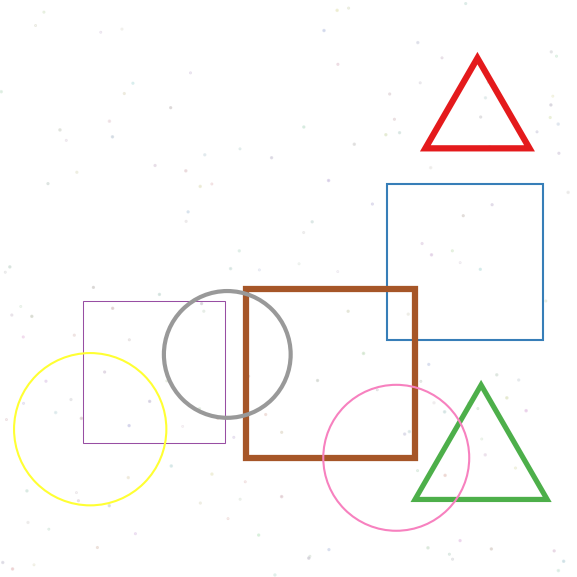[{"shape": "triangle", "thickness": 3, "radius": 0.52, "center": [0.827, 0.794]}, {"shape": "square", "thickness": 1, "radius": 0.68, "center": [0.805, 0.546]}, {"shape": "triangle", "thickness": 2.5, "radius": 0.66, "center": [0.833, 0.2]}, {"shape": "square", "thickness": 0.5, "radius": 0.61, "center": [0.266, 0.355]}, {"shape": "circle", "thickness": 1, "radius": 0.66, "center": [0.156, 0.256]}, {"shape": "square", "thickness": 3, "radius": 0.73, "center": [0.572, 0.352]}, {"shape": "circle", "thickness": 1, "radius": 0.63, "center": [0.686, 0.206]}, {"shape": "circle", "thickness": 2, "radius": 0.55, "center": [0.394, 0.385]}]